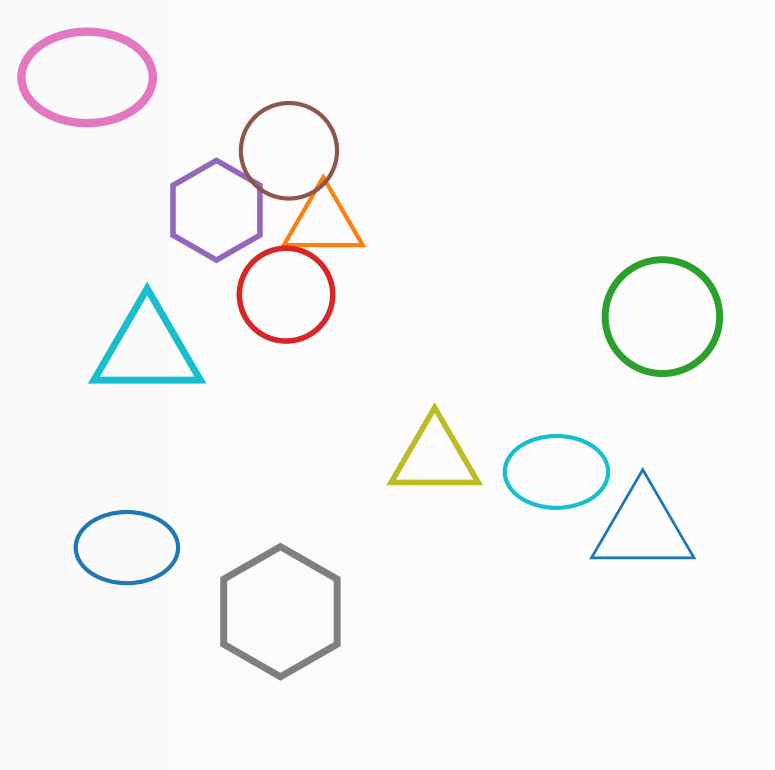[{"shape": "oval", "thickness": 1.5, "radius": 0.33, "center": [0.164, 0.289]}, {"shape": "triangle", "thickness": 1, "radius": 0.38, "center": [0.829, 0.314]}, {"shape": "triangle", "thickness": 1.5, "radius": 0.29, "center": [0.417, 0.711]}, {"shape": "circle", "thickness": 2.5, "radius": 0.37, "center": [0.855, 0.589]}, {"shape": "circle", "thickness": 2, "radius": 0.3, "center": [0.369, 0.617]}, {"shape": "hexagon", "thickness": 2, "radius": 0.32, "center": [0.279, 0.727]}, {"shape": "circle", "thickness": 1.5, "radius": 0.31, "center": [0.373, 0.804]}, {"shape": "oval", "thickness": 3, "radius": 0.42, "center": [0.112, 0.899]}, {"shape": "hexagon", "thickness": 2.5, "radius": 0.42, "center": [0.362, 0.206]}, {"shape": "triangle", "thickness": 2, "radius": 0.32, "center": [0.561, 0.406]}, {"shape": "triangle", "thickness": 2.5, "radius": 0.4, "center": [0.19, 0.546]}, {"shape": "oval", "thickness": 1.5, "radius": 0.33, "center": [0.718, 0.387]}]